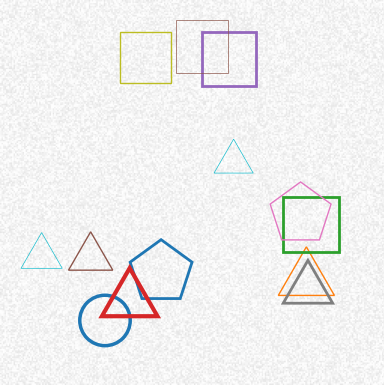[{"shape": "circle", "thickness": 2.5, "radius": 0.33, "center": [0.273, 0.168]}, {"shape": "pentagon", "thickness": 2, "radius": 0.42, "center": [0.418, 0.293]}, {"shape": "triangle", "thickness": 1, "radius": 0.42, "center": [0.796, 0.275]}, {"shape": "square", "thickness": 2, "radius": 0.36, "center": [0.808, 0.417]}, {"shape": "triangle", "thickness": 3, "radius": 0.42, "center": [0.337, 0.22]}, {"shape": "square", "thickness": 2, "radius": 0.35, "center": [0.595, 0.846]}, {"shape": "triangle", "thickness": 1, "radius": 0.33, "center": [0.235, 0.331]}, {"shape": "square", "thickness": 0.5, "radius": 0.34, "center": [0.525, 0.879]}, {"shape": "pentagon", "thickness": 1, "radius": 0.42, "center": [0.781, 0.444]}, {"shape": "triangle", "thickness": 2, "radius": 0.37, "center": [0.8, 0.25]}, {"shape": "square", "thickness": 1, "radius": 0.33, "center": [0.378, 0.851]}, {"shape": "triangle", "thickness": 0.5, "radius": 0.29, "center": [0.607, 0.58]}, {"shape": "triangle", "thickness": 0.5, "radius": 0.31, "center": [0.108, 0.334]}]